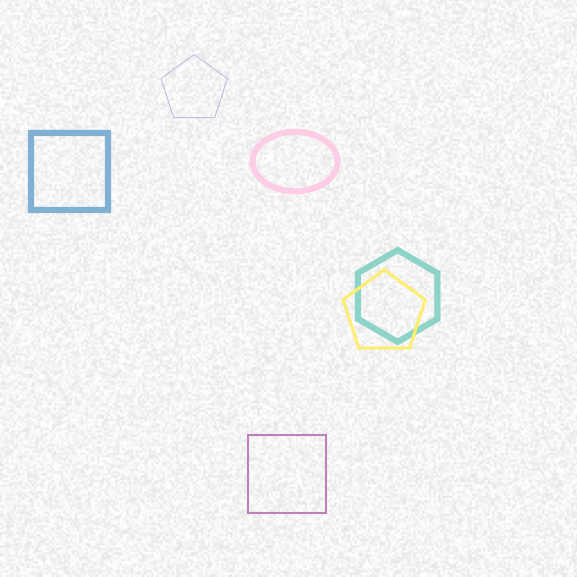[{"shape": "hexagon", "thickness": 3, "radius": 0.4, "center": [0.689, 0.487]}, {"shape": "pentagon", "thickness": 0.5, "radius": 0.3, "center": [0.336, 0.844]}, {"shape": "square", "thickness": 3, "radius": 0.33, "center": [0.12, 0.702]}, {"shape": "oval", "thickness": 3, "radius": 0.37, "center": [0.511, 0.719]}, {"shape": "square", "thickness": 1, "radius": 0.34, "center": [0.497, 0.178]}, {"shape": "pentagon", "thickness": 1.5, "radius": 0.37, "center": [0.665, 0.457]}]